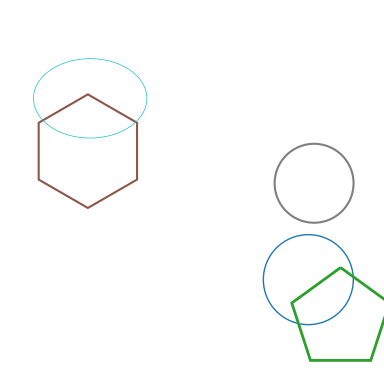[{"shape": "circle", "thickness": 1, "radius": 0.58, "center": [0.801, 0.274]}, {"shape": "pentagon", "thickness": 2, "radius": 0.67, "center": [0.885, 0.172]}, {"shape": "hexagon", "thickness": 1.5, "radius": 0.74, "center": [0.228, 0.607]}, {"shape": "circle", "thickness": 1.5, "radius": 0.51, "center": [0.816, 0.524]}, {"shape": "oval", "thickness": 0.5, "radius": 0.74, "center": [0.234, 0.745]}]